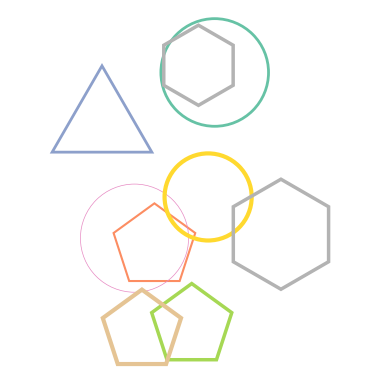[{"shape": "circle", "thickness": 2, "radius": 0.7, "center": [0.558, 0.812]}, {"shape": "pentagon", "thickness": 1.5, "radius": 0.56, "center": [0.401, 0.36]}, {"shape": "triangle", "thickness": 2, "radius": 0.75, "center": [0.265, 0.68]}, {"shape": "circle", "thickness": 0.5, "radius": 0.7, "center": [0.349, 0.381]}, {"shape": "pentagon", "thickness": 2.5, "radius": 0.55, "center": [0.498, 0.154]}, {"shape": "circle", "thickness": 3, "radius": 0.57, "center": [0.541, 0.488]}, {"shape": "pentagon", "thickness": 3, "radius": 0.53, "center": [0.369, 0.141]}, {"shape": "hexagon", "thickness": 2.5, "radius": 0.52, "center": [0.515, 0.83]}, {"shape": "hexagon", "thickness": 2.5, "radius": 0.71, "center": [0.73, 0.392]}]